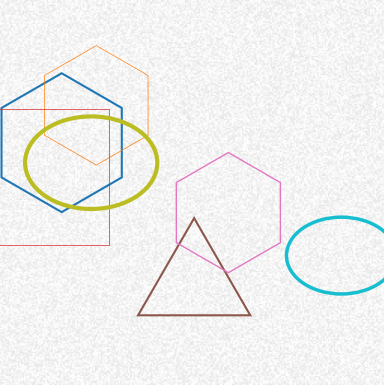[{"shape": "hexagon", "thickness": 1.5, "radius": 0.9, "center": [0.16, 0.629]}, {"shape": "hexagon", "thickness": 0.5, "radius": 0.78, "center": [0.25, 0.726]}, {"shape": "square", "thickness": 0.5, "radius": 0.88, "center": [0.107, 0.541]}, {"shape": "triangle", "thickness": 1.5, "radius": 0.84, "center": [0.504, 0.265]}, {"shape": "hexagon", "thickness": 1, "radius": 0.78, "center": [0.593, 0.448]}, {"shape": "oval", "thickness": 3, "radius": 0.86, "center": [0.237, 0.577]}, {"shape": "oval", "thickness": 2.5, "radius": 0.71, "center": [0.887, 0.336]}]